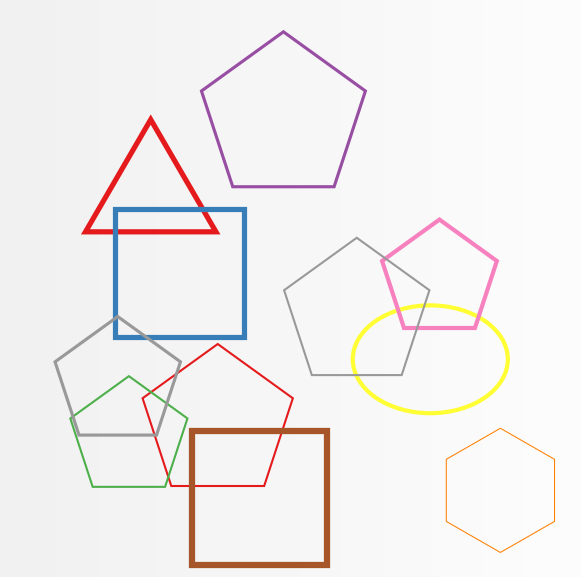[{"shape": "triangle", "thickness": 2.5, "radius": 0.65, "center": [0.259, 0.662]}, {"shape": "pentagon", "thickness": 1, "radius": 0.68, "center": [0.375, 0.268]}, {"shape": "square", "thickness": 2.5, "radius": 0.55, "center": [0.309, 0.527]}, {"shape": "pentagon", "thickness": 1, "radius": 0.53, "center": [0.222, 0.242]}, {"shape": "pentagon", "thickness": 1.5, "radius": 0.74, "center": [0.488, 0.796]}, {"shape": "hexagon", "thickness": 0.5, "radius": 0.54, "center": [0.861, 0.15]}, {"shape": "oval", "thickness": 2, "radius": 0.67, "center": [0.74, 0.377]}, {"shape": "square", "thickness": 3, "radius": 0.58, "center": [0.446, 0.137]}, {"shape": "pentagon", "thickness": 2, "radius": 0.52, "center": [0.756, 0.515]}, {"shape": "pentagon", "thickness": 1, "radius": 0.66, "center": [0.614, 0.456]}, {"shape": "pentagon", "thickness": 1.5, "radius": 0.57, "center": [0.203, 0.338]}]